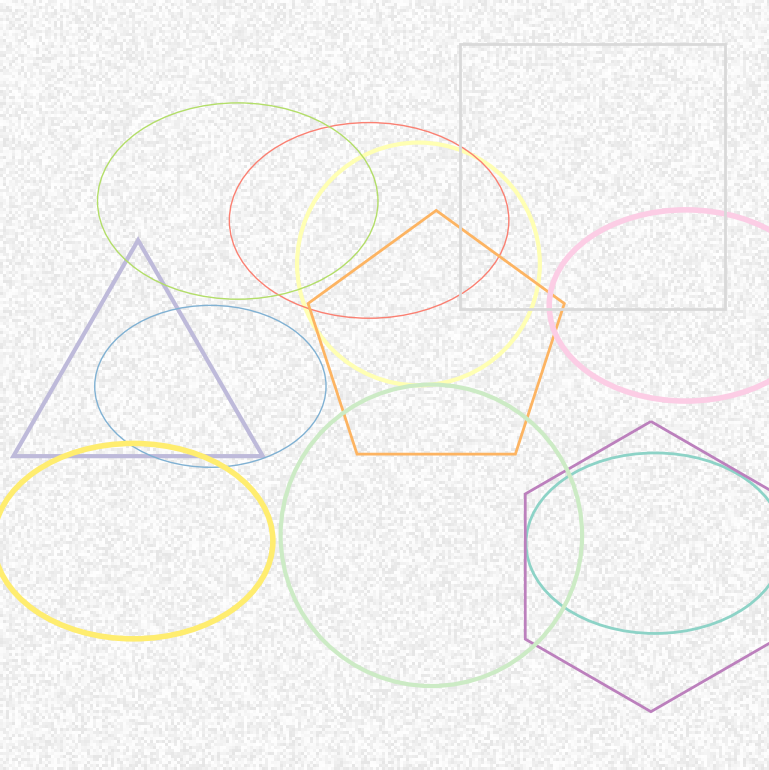[{"shape": "oval", "thickness": 1, "radius": 0.84, "center": [0.851, 0.295]}, {"shape": "circle", "thickness": 1.5, "radius": 0.79, "center": [0.543, 0.657]}, {"shape": "triangle", "thickness": 1.5, "radius": 0.93, "center": [0.179, 0.501]}, {"shape": "oval", "thickness": 0.5, "radius": 0.91, "center": [0.479, 0.714]}, {"shape": "oval", "thickness": 0.5, "radius": 0.75, "center": [0.273, 0.498]}, {"shape": "pentagon", "thickness": 1, "radius": 0.87, "center": [0.567, 0.552]}, {"shape": "oval", "thickness": 0.5, "radius": 0.91, "center": [0.309, 0.739]}, {"shape": "oval", "thickness": 2, "radius": 0.89, "center": [0.891, 0.603]}, {"shape": "square", "thickness": 1, "radius": 0.86, "center": [0.77, 0.771]}, {"shape": "hexagon", "thickness": 1, "radius": 0.94, "center": [0.845, 0.264]}, {"shape": "circle", "thickness": 1.5, "radius": 0.98, "center": [0.56, 0.305]}, {"shape": "oval", "thickness": 2, "radius": 0.91, "center": [0.173, 0.297]}]